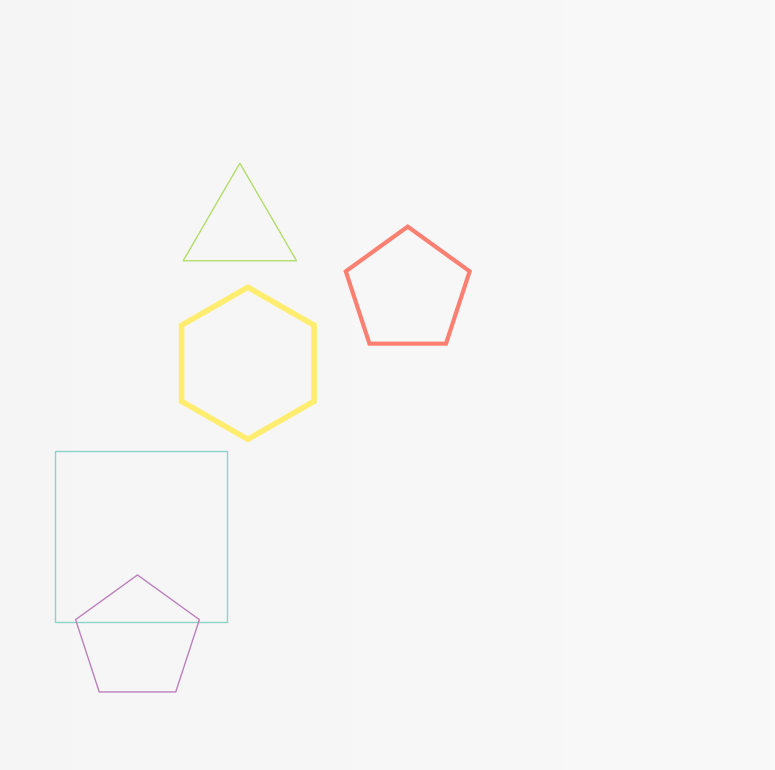[{"shape": "square", "thickness": 0.5, "radius": 0.55, "center": [0.182, 0.303]}, {"shape": "pentagon", "thickness": 1.5, "radius": 0.42, "center": [0.526, 0.622]}, {"shape": "triangle", "thickness": 0.5, "radius": 0.42, "center": [0.309, 0.704]}, {"shape": "pentagon", "thickness": 0.5, "radius": 0.42, "center": [0.177, 0.169]}, {"shape": "hexagon", "thickness": 2, "radius": 0.49, "center": [0.32, 0.528]}]